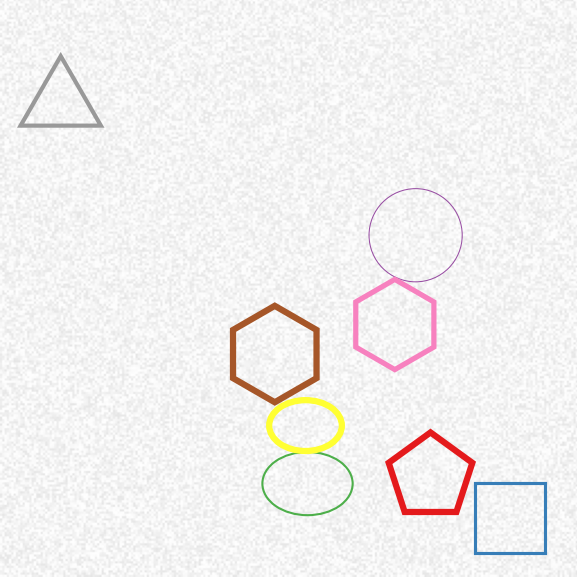[{"shape": "pentagon", "thickness": 3, "radius": 0.38, "center": [0.745, 0.174]}, {"shape": "square", "thickness": 1.5, "radius": 0.31, "center": [0.883, 0.102]}, {"shape": "oval", "thickness": 1, "radius": 0.39, "center": [0.532, 0.162]}, {"shape": "circle", "thickness": 0.5, "radius": 0.4, "center": [0.72, 0.592]}, {"shape": "oval", "thickness": 3, "radius": 0.31, "center": [0.529, 0.262]}, {"shape": "hexagon", "thickness": 3, "radius": 0.42, "center": [0.476, 0.386]}, {"shape": "hexagon", "thickness": 2.5, "radius": 0.39, "center": [0.684, 0.437]}, {"shape": "triangle", "thickness": 2, "radius": 0.4, "center": [0.105, 0.822]}]